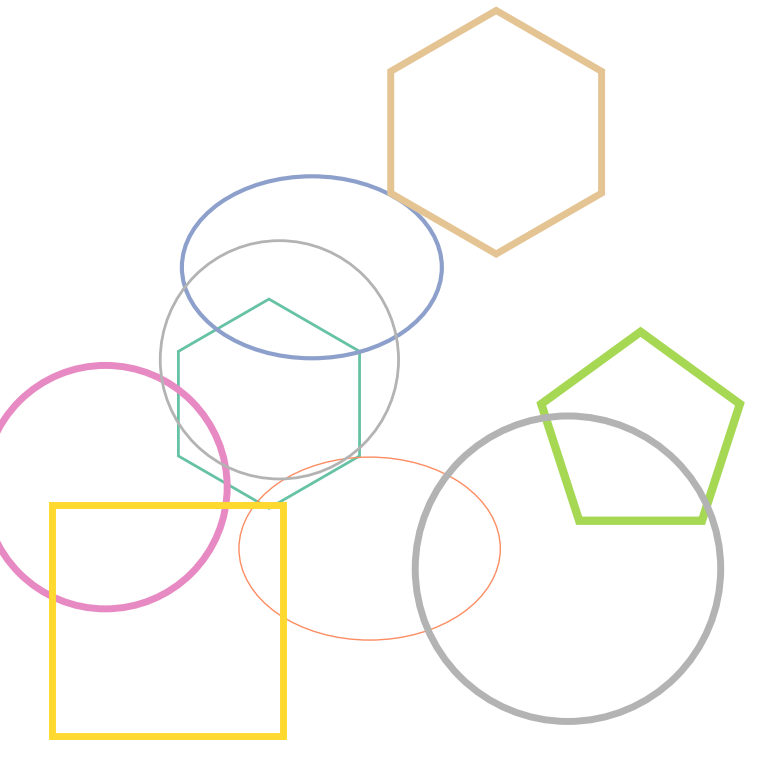[{"shape": "hexagon", "thickness": 1, "radius": 0.68, "center": [0.349, 0.476]}, {"shape": "oval", "thickness": 0.5, "radius": 0.85, "center": [0.48, 0.288]}, {"shape": "oval", "thickness": 1.5, "radius": 0.84, "center": [0.405, 0.653]}, {"shape": "circle", "thickness": 2.5, "radius": 0.79, "center": [0.137, 0.367]}, {"shape": "pentagon", "thickness": 3, "radius": 0.68, "center": [0.832, 0.433]}, {"shape": "square", "thickness": 2.5, "radius": 0.75, "center": [0.217, 0.194]}, {"shape": "hexagon", "thickness": 2.5, "radius": 0.79, "center": [0.644, 0.828]}, {"shape": "circle", "thickness": 2.5, "radius": 0.99, "center": [0.738, 0.261]}, {"shape": "circle", "thickness": 1, "radius": 0.77, "center": [0.363, 0.533]}]